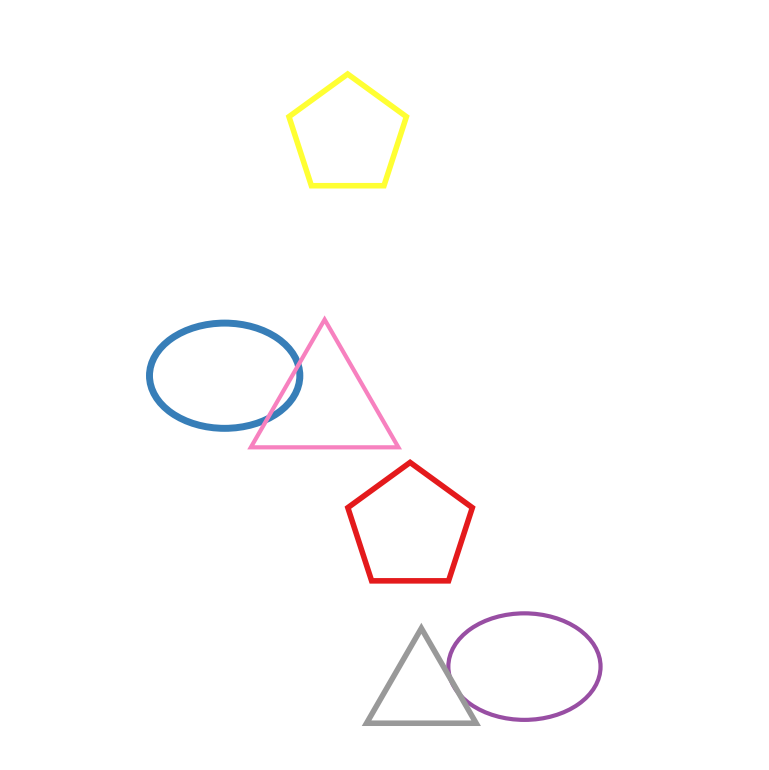[{"shape": "pentagon", "thickness": 2, "radius": 0.43, "center": [0.533, 0.314]}, {"shape": "oval", "thickness": 2.5, "radius": 0.49, "center": [0.292, 0.512]}, {"shape": "oval", "thickness": 1.5, "radius": 0.49, "center": [0.681, 0.134]}, {"shape": "pentagon", "thickness": 2, "radius": 0.4, "center": [0.452, 0.824]}, {"shape": "triangle", "thickness": 1.5, "radius": 0.55, "center": [0.422, 0.474]}, {"shape": "triangle", "thickness": 2, "radius": 0.41, "center": [0.547, 0.102]}]